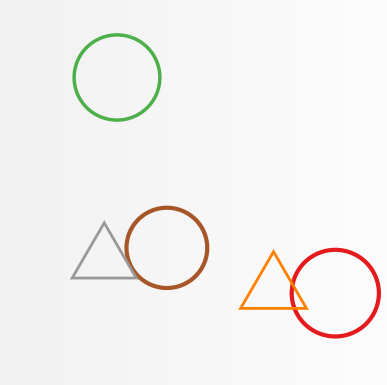[{"shape": "circle", "thickness": 3, "radius": 0.56, "center": [0.865, 0.239]}, {"shape": "circle", "thickness": 2.5, "radius": 0.55, "center": [0.302, 0.799]}, {"shape": "triangle", "thickness": 2, "radius": 0.49, "center": [0.706, 0.248]}, {"shape": "circle", "thickness": 3, "radius": 0.52, "center": [0.431, 0.356]}, {"shape": "triangle", "thickness": 2, "radius": 0.48, "center": [0.269, 0.326]}]